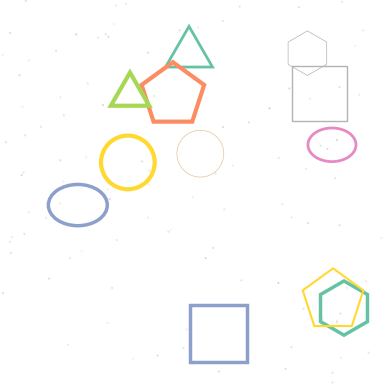[{"shape": "hexagon", "thickness": 2.5, "radius": 0.35, "center": [0.894, 0.2]}, {"shape": "triangle", "thickness": 2, "radius": 0.35, "center": [0.491, 0.861]}, {"shape": "pentagon", "thickness": 3, "radius": 0.43, "center": [0.449, 0.753]}, {"shape": "square", "thickness": 2.5, "radius": 0.37, "center": [0.567, 0.134]}, {"shape": "oval", "thickness": 2.5, "radius": 0.38, "center": [0.202, 0.467]}, {"shape": "oval", "thickness": 2, "radius": 0.31, "center": [0.862, 0.624]}, {"shape": "triangle", "thickness": 3, "radius": 0.29, "center": [0.338, 0.754]}, {"shape": "pentagon", "thickness": 1.5, "radius": 0.41, "center": [0.865, 0.22]}, {"shape": "circle", "thickness": 3, "radius": 0.35, "center": [0.332, 0.578]}, {"shape": "circle", "thickness": 0.5, "radius": 0.3, "center": [0.52, 0.601]}, {"shape": "square", "thickness": 1, "radius": 0.36, "center": [0.83, 0.757]}, {"shape": "hexagon", "thickness": 0.5, "radius": 0.29, "center": [0.798, 0.862]}]